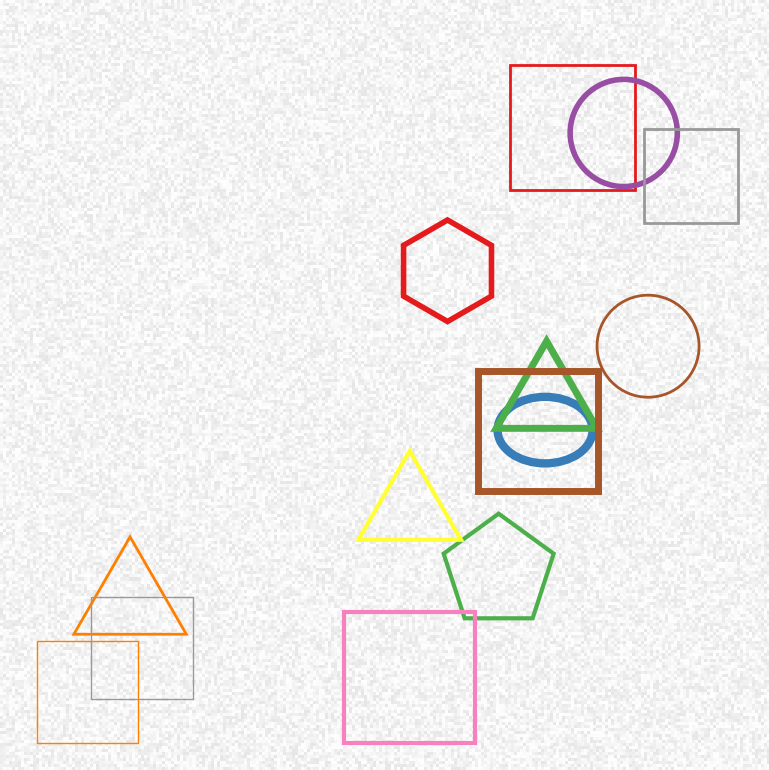[{"shape": "hexagon", "thickness": 2, "radius": 0.33, "center": [0.581, 0.648]}, {"shape": "square", "thickness": 1, "radius": 0.41, "center": [0.744, 0.834]}, {"shape": "oval", "thickness": 3, "radius": 0.31, "center": [0.708, 0.441]}, {"shape": "triangle", "thickness": 2.5, "radius": 0.38, "center": [0.71, 0.481]}, {"shape": "pentagon", "thickness": 1.5, "radius": 0.38, "center": [0.648, 0.258]}, {"shape": "circle", "thickness": 2, "radius": 0.35, "center": [0.81, 0.827]}, {"shape": "triangle", "thickness": 1, "radius": 0.42, "center": [0.169, 0.218]}, {"shape": "square", "thickness": 0.5, "radius": 0.33, "center": [0.114, 0.101]}, {"shape": "triangle", "thickness": 1.5, "radius": 0.38, "center": [0.532, 0.337]}, {"shape": "square", "thickness": 2.5, "radius": 0.39, "center": [0.699, 0.441]}, {"shape": "circle", "thickness": 1, "radius": 0.33, "center": [0.842, 0.55]}, {"shape": "square", "thickness": 1.5, "radius": 0.43, "center": [0.532, 0.12]}, {"shape": "square", "thickness": 0.5, "radius": 0.33, "center": [0.184, 0.158]}, {"shape": "square", "thickness": 1, "radius": 0.31, "center": [0.898, 0.771]}]